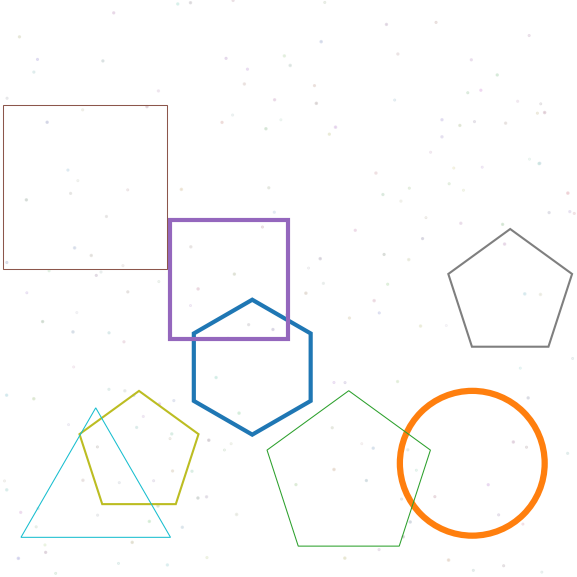[{"shape": "hexagon", "thickness": 2, "radius": 0.58, "center": [0.437, 0.363]}, {"shape": "circle", "thickness": 3, "radius": 0.63, "center": [0.818, 0.197]}, {"shape": "pentagon", "thickness": 0.5, "radius": 0.74, "center": [0.604, 0.174]}, {"shape": "square", "thickness": 2, "radius": 0.51, "center": [0.396, 0.515]}, {"shape": "square", "thickness": 0.5, "radius": 0.71, "center": [0.147, 0.676]}, {"shape": "pentagon", "thickness": 1, "radius": 0.56, "center": [0.883, 0.49]}, {"shape": "pentagon", "thickness": 1, "radius": 0.54, "center": [0.241, 0.214]}, {"shape": "triangle", "thickness": 0.5, "radius": 0.75, "center": [0.166, 0.143]}]